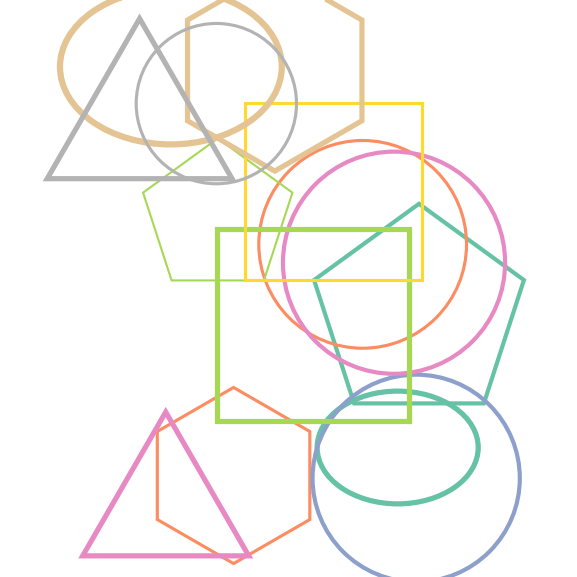[{"shape": "oval", "thickness": 2.5, "radius": 0.7, "center": [0.689, 0.224]}, {"shape": "pentagon", "thickness": 2, "radius": 0.96, "center": [0.726, 0.455]}, {"shape": "hexagon", "thickness": 1.5, "radius": 0.76, "center": [0.404, 0.176]}, {"shape": "circle", "thickness": 1.5, "radius": 0.9, "center": [0.628, 0.576]}, {"shape": "circle", "thickness": 2, "radius": 0.9, "center": [0.721, 0.171]}, {"shape": "triangle", "thickness": 2.5, "radius": 0.83, "center": [0.287, 0.12]}, {"shape": "circle", "thickness": 2, "radius": 0.96, "center": [0.682, 0.544]}, {"shape": "square", "thickness": 2.5, "radius": 0.83, "center": [0.542, 0.436]}, {"shape": "pentagon", "thickness": 1, "radius": 0.68, "center": [0.377, 0.624]}, {"shape": "square", "thickness": 1.5, "radius": 0.77, "center": [0.577, 0.667]}, {"shape": "hexagon", "thickness": 2.5, "radius": 0.87, "center": [0.476, 0.877]}, {"shape": "oval", "thickness": 3, "radius": 0.96, "center": [0.296, 0.884]}, {"shape": "triangle", "thickness": 2.5, "radius": 0.92, "center": [0.242, 0.782]}, {"shape": "circle", "thickness": 1.5, "radius": 0.69, "center": [0.375, 0.82]}]